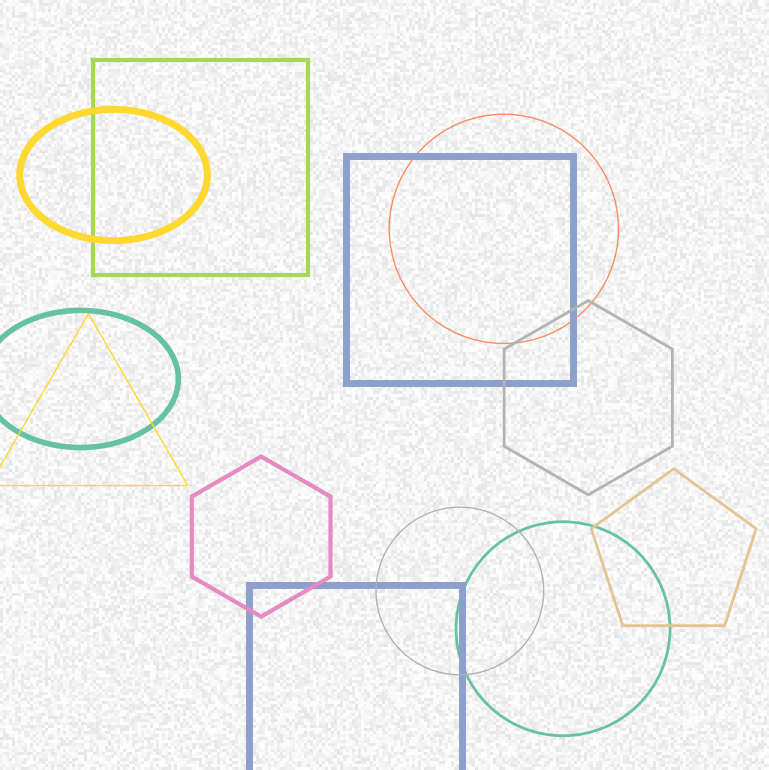[{"shape": "circle", "thickness": 1, "radius": 0.69, "center": [0.731, 0.183]}, {"shape": "oval", "thickness": 2, "radius": 0.64, "center": [0.104, 0.508]}, {"shape": "circle", "thickness": 0.5, "radius": 0.74, "center": [0.654, 0.703]}, {"shape": "square", "thickness": 2.5, "radius": 0.69, "center": [0.461, 0.102]}, {"shape": "square", "thickness": 2.5, "radius": 0.74, "center": [0.597, 0.65]}, {"shape": "hexagon", "thickness": 1.5, "radius": 0.52, "center": [0.339, 0.303]}, {"shape": "square", "thickness": 1.5, "radius": 0.7, "center": [0.26, 0.783]}, {"shape": "triangle", "thickness": 0.5, "radius": 0.74, "center": [0.115, 0.444]}, {"shape": "oval", "thickness": 2.5, "radius": 0.61, "center": [0.147, 0.773]}, {"shape": "pentagon", "thickness": 1, "radius": 0.56, "center": [0.875, 0.279]}, {"shape": "hexagon", "thickness": 1, "radius": 0.63, "center": [0.764, 0.484]}, {"shape": "circle", "thickness": 0.5, "radius": 0.54, "center": [0.597, 0.233]}]